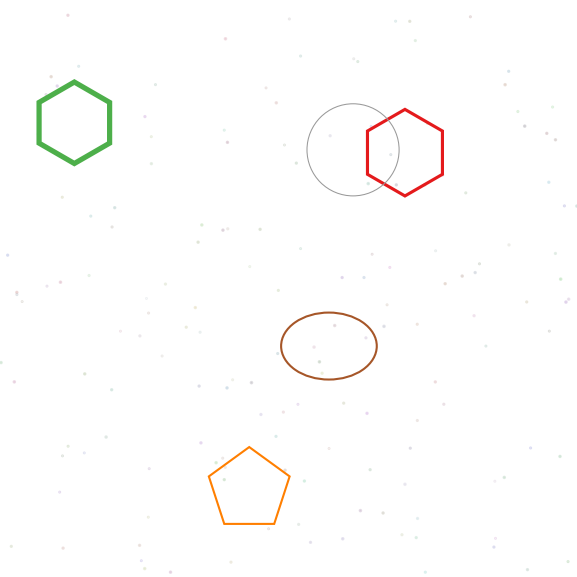[{"shape": "hexagon", "thickness": 1.5, "radius": 0.37, "center": [0.701, 0.735]}, {"shape": "hexagon", "thickness": 2.5, "radius": 0.35, "center": [0.129, 0.787]}, {"shape": "pentagon", "thickness": 1, "radius": 0.37, "center": [0.432, 0.151]}, {"shape": "oval", "thickness": 1, "radius": 0.41, "center": [0.57, 0.4]}, {"shape": "circle", "thickness": 0.5, "radius": 0.4, "center": [0.611, 0.74]}]